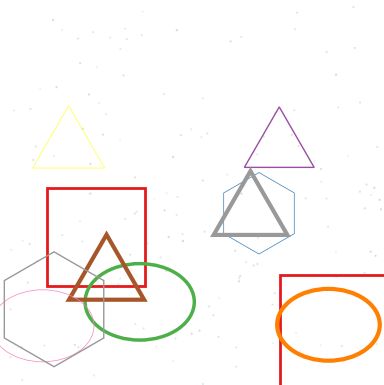[{"shape": "square", "thickness": 2, "radius": 0.74, "center": [0.876, 0.139]}, {"shape": "square", "thickness": 2, "radius": 0.64, "center": [0.249, 0.384]}, {"shape": "hexagon", "thickness": 0.5, "radius": 0.53, "center": [0.673, 0.446]}, {"shape": "oval", "thickness": 2.5, "radius": 0.71, "center": [0.363, 0.216]}, {"shape": "triangle", "thickness": 1, "radius": 0.52, "center": [0.725, 0.618]}, {"shape": "oval", "thickness": 3, "radius": 0.67, "center": [0.853, 0.156]}, {"shape": "triangle", "thickness": 0.5, "radius": 0.54, "center": [0.178, 0.618]}, {"shape": "triangle", "thickness": 3, "radius": 0.56, "center": [0.277, 0.278]}, {"shape": "oval", "thickness": 0.5, "radius": 0.67, "center": [0.111, 0.154]}, {"shape": "hexagon", "thickness": 1, "radius": 0.75, "center": [0.14, 0.197]}, {"shape": "triangle", "thickness": 3, "radius": 0.55, "center": [0.651, 0.445]}]